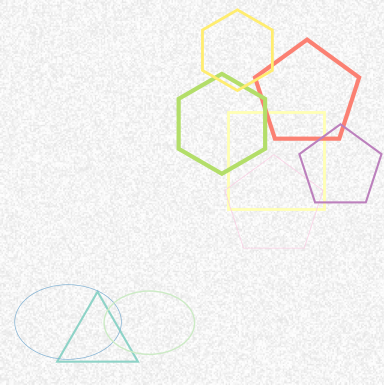[{"shape": "triangle", "thickness": 1.5, "radius": 0.61, "center": [0.253, 0.121]}, {"shape": "square", "thickness": 2, "radius": 0.62, "center": [0.718, 0.583]}, {"shape": "pentagon", "thickness": 3, "radius": 0.71, "center": [0.798, 0.755]}, {"shape": "oval", "thickness": 0.5, "radius": 0.69, "center": [0.177, 0.164]}, {"shape": "hexagon", "thickness": 3, "radius": 0.65, "center": [0.576, 0.678]}, {"shape": "pentagon", "thickness": 0.5, "radius": 0.67, "center": [0.711, 0.464]}, {"shape": "pentagon", "thickness": 1.5, "radius": 0.56, "center": [0.884, 0.565]}, {"shape": "oval", "thickness": 1, "radius": 0.59, "center": [0.388, 0.162]}, {"shape": "hexagon", "thickness": 2, "radius": 0.52, "center": [0.617, 0.87]}]